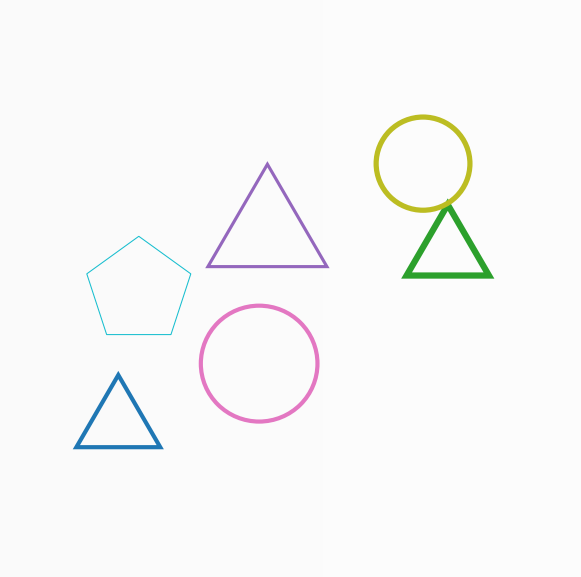[{"shape": "triangle", "thickness": 2, "radius": 0.42, "center": [0.204, 0.266]}, {"shape": "triangle", "thickness": 3, "radius": 0.41, "center": [0.77, 0.563]}, {"shape": "triangle", "thickness": 1.5, "radius": 0.59, "center": [0.46, 0.597]}, {"shape": "circle", "thickness": 2, "radius": 0.5, "center": [0.446, 0.369]}, {"shape": "circle", "thickness": 2.5, "radius": 0.4, "center": [0.728, 0.716]}, {"shape": "pentagon", "thickness": 0.5, "radius": 0.47, "center": [0.239, 0.496]}]